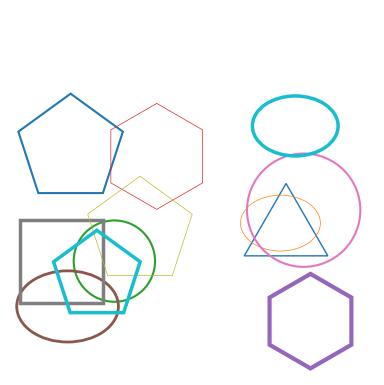[{"shape": "pentagon", "thickness": 1.5, "radius": 0.71, "center": [0.183, 0.614]}, {"shape": "triangle", "thickness": 1, "radius": 0.63, "center": [0.743, 0.398]}, {"shape": "oval", "thickness": 0.5, "radius": 0.52, "center": [0.728, 0.421]}, {"shape": "circle", "thickness": 1.5, "radius": 0.53, "center": [0.297, 0.322]}, {"shape": "hexagon", "thickness": 0.5, "radius": 0.69, "center": [0.407, 0.594]}, {"shape": "hexagon", "thickness": 3, "radius": 0.61, "center": [0.806, 0.166]}, {"shape": "oval", "thickness": 2, "radius": 0.66, "center": [0.176, 0.204]}, {"shape": "circle", "thickness": 1.5, "radius": 0.74, "center": [0.789, 0.454]}, {"shape": "square", "thickness": 2.5, "radius": 0.54, "center": [0.16, 0.321]}, {"shape": "pentagon", "thickness": 0.5, "radius": 0.71, "center": [0.363, 0.4]}, {"shape": "pentagon", "thickness": 2.5, "radius": 0.59, "center": [0.252, 0.284]}, {"shape": "oval", "thickness": 2.5, "radius": 0.56, "center": [0.767, 0.673]}]